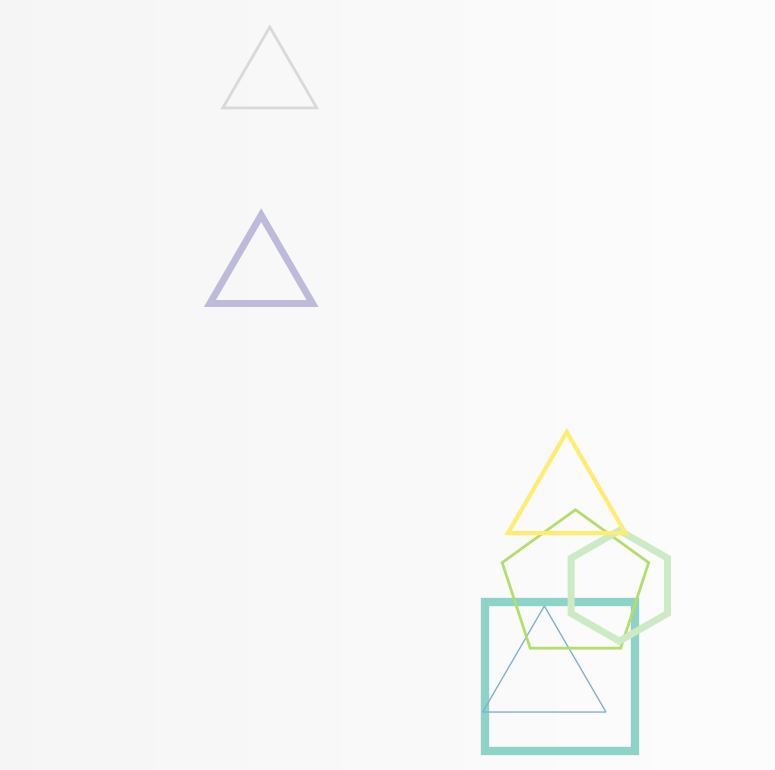[{"shape": "square", "thickness": 3, "radius": 0.48, "center": [0.723, 0.122]}, {"shape": "triangle", "thickness": 2.5, "radius": 0.38, "center": [0.337, 0.644]}, {"shape": "triangle", "thickness": 0.5, "radius": 0.46, "center": [0.702, 0.121]}, {"shape": "pentagon", "thickness": 1, "radius": 0.5, "center": [0.743, 0.239]}, {"shape": "triangle", "thickness": 1, "radius": 0.35, "center": [0.348, 0.895]}, {"shape": "hexagon", "thickness": 2.5, "radius": 0.36, "center": [0.799, 0.239]}, {"shape": "triangle", "thickness": 1.5, "radius": 0.44, "center": [0.731, 0.351]}]